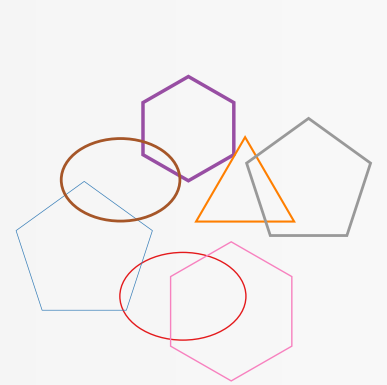[{"shape": "oval", "thickness": 1, "radius": 0.81, "center": [0.472, 0.23]}, {"shape": "pentagon", "thickness": 0.5, "radius": 0.92, "center": [0.217, 0.344]}, {"shape": "hexagon", "thickness": 2.5, "radius": 0.68, "center": [0.486, 0.666]}, {"shape": "triangle", "thickness": 1.5, "radius": 0.73, "center": [0.633, 0.498]}, {"shape": "oval", "thickness": 2, "radius": 0.77, "center": [0.311, 0.533]}, {"shape": "hexagon", "thickness": 1, "radius": 0.9, "center": [0.597, 0.191]}, {"shape": "pentagon", "thickness": 2, "radius": 0.84, "center": [0.796, 0.524]}]